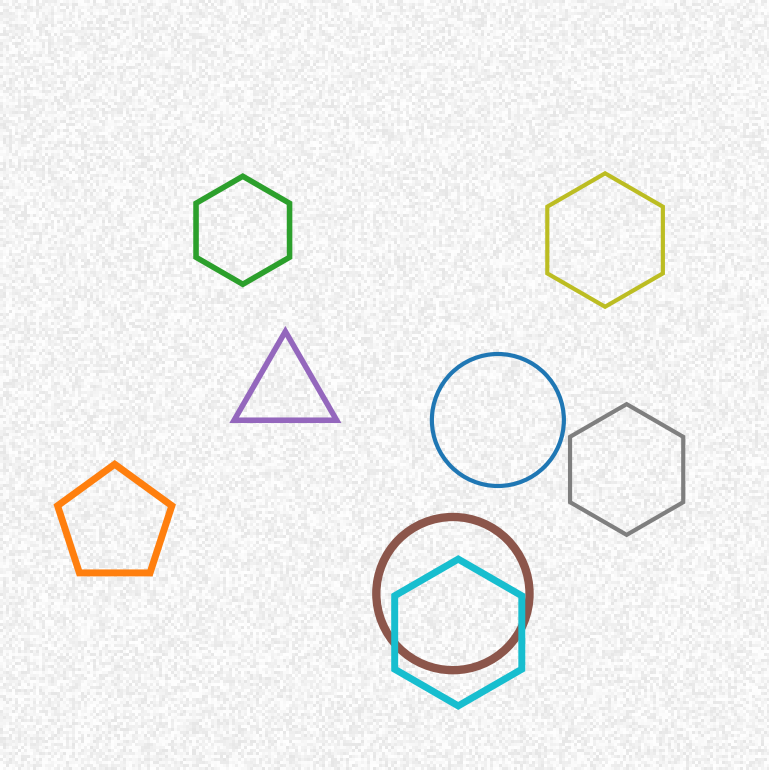[{"shape": "circle", "thickness": 1.5, "radius": 0.43, "center": [0.647, 0.455]}, {"shape": "pentagon", "thickness": 2.5, "radius": 0.39, "center": [0.149, 0.319]}, {"shape": "hexagon", "thickness": 2, "radius": 0.35, "center": [0.315, 0.701]}, {"shape": "triangle", "thickness": 2, "radius": 0.38, "center": [0.371, 0.493]}, {"shape": "circle", "thickness": 3, "radius": 0.5, "center": [0.588, 0.229]}, {"shape": "hexagon", "thickness": 1.5, "radius": 0.42, "center": [0.814, 0.39]}, {"shape": "hexagon", "thickness": 1.5, "radius": 0.43, "center": [0.786, 0.688]}, {"shape": "hexagon", "thickness": 2.5, "radius": 0.48, "center": [0.595, 0.179]}]